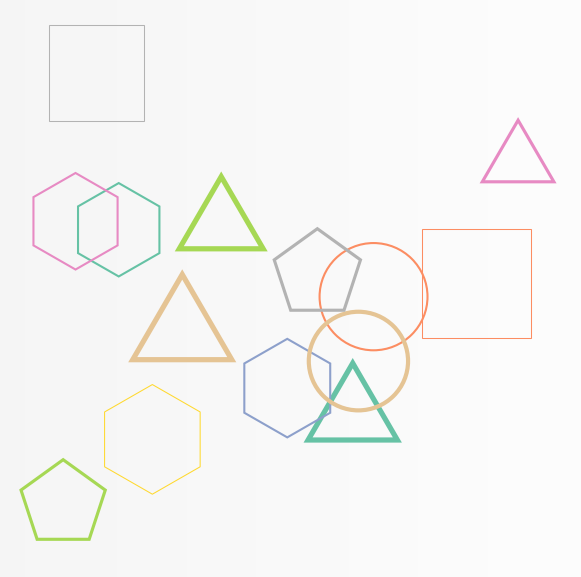[{"shape": "triangle", "thickness": 2.5, "radius": 0.44, "center": [0.607, 0.282]}, {"shape": "hexagon", "thickness": 1, "radius": 0.4, "center": [0.204, 0.601]}, {"shape": "square", "thickness": 0.5, "radius": 0.47, "center": [0.82, 0.508]}, {"shape": "circle", "thickness": 1, "radius": 0.46, "center": [0.643, 0.485]}, {"shape": "hexagon", "thickness": 1, "radius": 0.43, "center": [0.494, 0.327]}, {"shape": "triangle", "thickness": 1.5, "radius": 0.36, "center": [0.891, 0.72]}, {"shape": "hexagon", "thickness": 1, "radius": 0.42, "center": [0.13, 0.616]}, {"shape": "triangle", "thickness": 2.5, "radius": 0.42, "center": [0.381, 0.61]}, {"shape": "pentagon", "thickness": 1.5, "radius": 0.38, "center": [0.109, 0.127]}, {"shape": "hexagon", "thickness": 0.5, "radius": 0.47, "center": [0.262, 0.238]}, {"shape": "circle", "thickness": 2, "radius": 0.43, "center": [0.617, 0.374]}, {"shape": "triangle", "thickness": 2.5, "radius": 0.49, "center": [0.314, 0.425]}, {"shape": "pentagon", "thickness": 1.5, "radius": 0.39, "center": [0.546, 0.525]}, {"shape": "square", "thickness": 0.5, "radius": 0.41, "center": [0.166, 0.873]}]